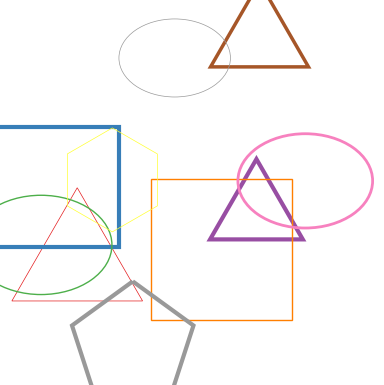[{"shape": "triangle", "thickness": 0.5, "radius": 0.98, "center": [0.201, 0.316]}, {"shape": "square", "thickness": 3, "radius": 0.78, "center": [0.152, 0.514]}, {"shape": "oval", "thickness": 1, "radius": 0.92, "center": [0.107, 0.364]}, {"shape": "triangle", "thickness": 3, "radius": 0.7, "center": [0.666, 0.448]}, {"shape": "square", "thickness": 1, "radius": 0.92, "center": [0.575, 0.352]}, {"shape": "hexagon", "thickness": 0.5, "radius": 0.67, "center": [0.292, 0.533]}, {"shape": "triangle", "thickness": 2.5, "radius": 0.73, "center": [0.674, 0.9]}, {"shape": "oval", "thickness": 2, "radius": 0.87, "center": [0.793, 0.53]}, {"shape": "pentagon", "thickness": 3, "radius": 0.83, "center": [0.345, 0.103]}, {"shape": "oval", "thickness": 0.5, "radius": 0.72, "center": [0.454, 0.849]}]